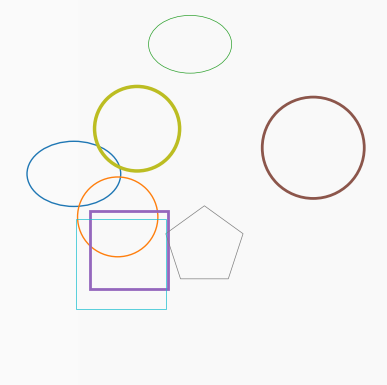[{"shape": "oval", "thickness": 1, "radius": 0.6, "center": [0.191, 0.548]}, {"shape": "circle", "thickness": 1, "radius": 0.52, "center": [0.304, 0.437]}, {"shape": "oval", "thickness": 0.5, "radius": 0.54, "center": [0.491, 0.885]}, {"shape": "square", "thickness": 2, "radius": 0.51, "center": [0.333, 0.351]}, {"shape": "circle", "thickness": 2, "radius": 0.66, "center": [0.808, 0.616]}, {"shape": "pentagon", "thickness": 0.5, "radius": 0.52, "center": [0.528, 0.361]}, {"shape": "circle", "thickness": 2.5, "radius": 0.55, "center": [0.354, 0.666]}, {"shape": "square", "thickness": 0.5, "radius": 0.58, "center": [0.313, 0.314]}]